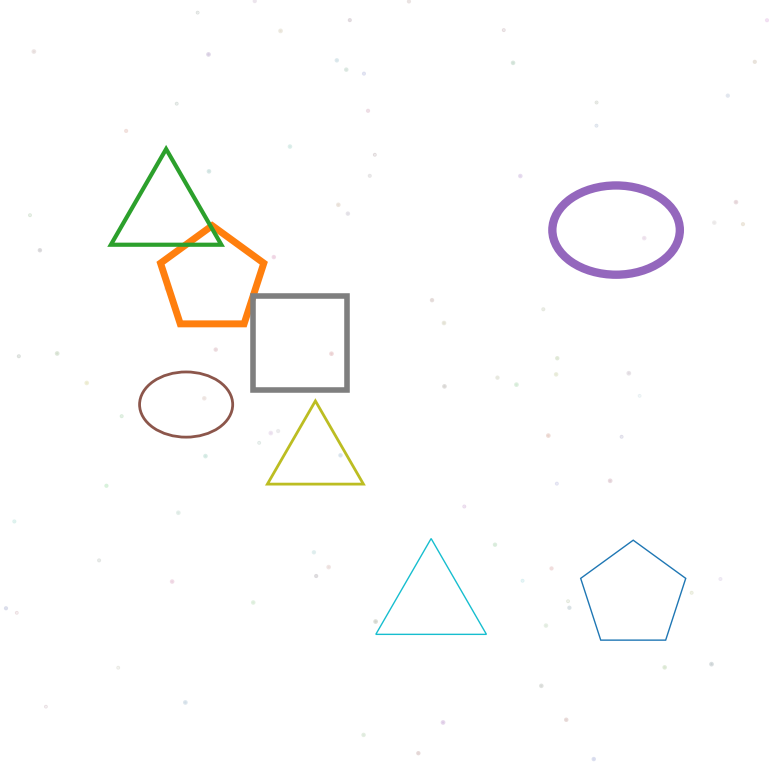[{"shape": "pentagon", "thickness": 0.5, "radius": 0.36, "center": [0.822, 0.227]}, {"shape": "pentagon", "thickness": 2.5, "radius": 0.35, "center": [0.276, 0.636]}, {"shape": "triangle", "thickness": 1.5, "radius": 0.41, "center": [0.216, 0.724]}, {"shape": "oval", "thickness": 3, "radius": 0.41, "center": [0.8, 0.701]}, {"shape": "oval", "thickness": 1, "radius": 0.3, "center": [0.242, 0.475]}, {"shape": "square", "thickness": 2, "radius": 0.31, "center": [0.389, 0.555]}, {"shape": "triangle", "thickness": 1, "radius": 0.36, "center": [0.41, 0.407]}, {"shape": "triangle", "thickness": 0.5, "radius": 0.41, "center": [0.56, 0.218]}]